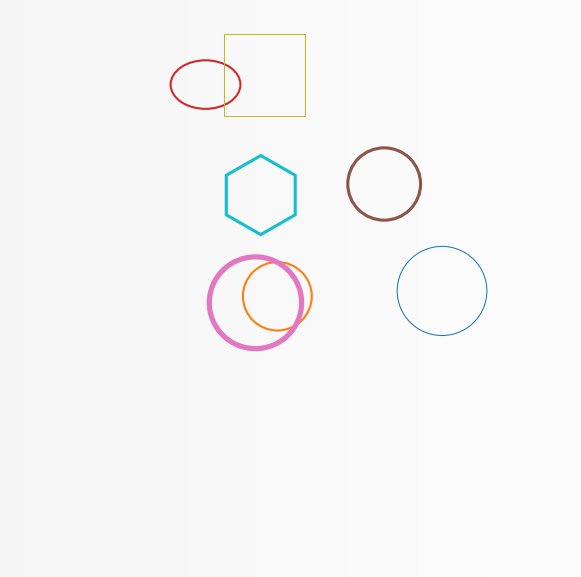[{"shape": "circle", "thickness": 0.5, "radius": 0.39, "center": [0.761, 0.495]}, {"shape": "circle", "thickness": 1, "radius": 0.3, "center": [0.477, 0.486]}, {"shape": "oval", "thickness": 1, "radius": 0.3, "center": [0.354, 0.853]}, {"shape": "circle", "thickness": 1.5, "radius": 0.31, "center": [0.661, 0.68]}, {"shape": "circle", "thickness": 2.5, "radius": 0.4, "center": [0.439, 0.475]}, {"shape": "square", "thickness": 0.5, "radius": 0.35, "center": [0.455, 0.869]}, {"shape": "hexagon", "thickness": 1.5, "radius": 0.34, "center": [0.449, 0.661]}]